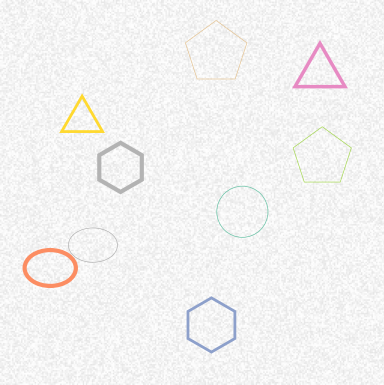[{"shape": "circle", "thickness": 0.5, "radius": 0.33, "center": [0.63, 0.45]}, {"shape": "oval", "thickness": 3, "radius": 0.33, "center": [0.13, 0.304]}, {"shape": "hexagon", "thickness": 2, "radius": 0.35, "center": [0.549, 0.156]}, {"shape": "triangle", "thickness": 2.5, "radius": 0.37, "center": [0.831, 0.812]}, {"shape": "pentagon", "thickness": 0.5, "radius": 0.4, "center": [0.837, 0.591]}, {"shape": "triangle", "thickness": 2, "radius": 0.31, "center": [0.213, 0.689]}, {"shape": "pentagon", "thickness": 0.5, "radius": 0.42, "center": [0.561, 0.863]}, {"shape": "oval", "thickness": 0.5, "radius": 0.32, "center": [0.241, 0.363]}, {"shape": "hexagon", "thickness": 3, "radius": 0.32, "center": [0.313, 0.565]}]